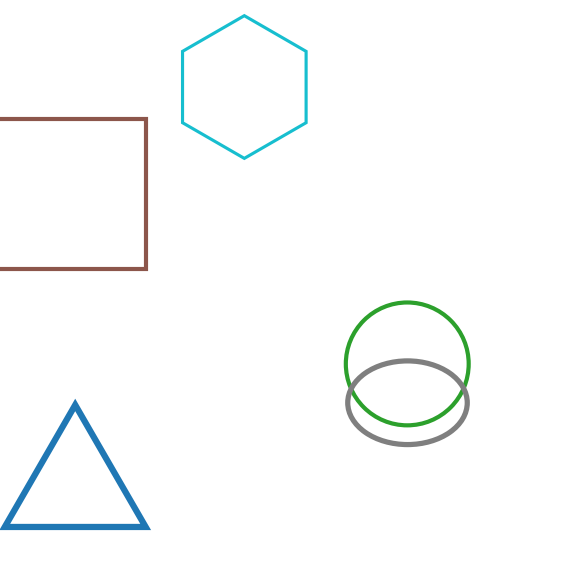[{"shape": "triangle", "thickness": 3, "radius": 0.7, "center": [0.13, 0.157]}, {"shape": "circle", "thickness": 2, "radius": 0.53, "center": [0.705, 0.369]}, {"shape": "square", "thickness": 2, "radius": 0.65, "center": [0.122, 0.663]}, {"shape": "oval", "thickness": 2.5, "radius": 0.52, "center": [0.706, 0.302]}, {"shape": "hexagon", "thickness": 1.5, "radius": 0.62, "center": [0.423, 0.848]}]